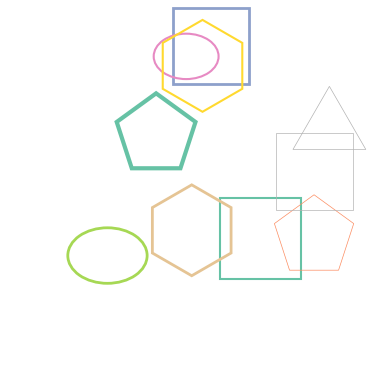[{"shape": "pentagon", "thickness": 3, "radius": 0.54, "center": [0.405, 0.65]}, {"shape": "square", "thickness": 1.5, "radius": 0.53, "center": [0.677, 0.381]}, {"shape": "pentagon", "thickness": 0.5, "radius": 0.54, "center": [0.816, 0.386]}, {"shape": "square", "thickness": 2, "radius": 0.49, "center": [0.548, 0.881]}, {"shape": "oval", "thickness": 1.5, "radius": 0.42, "center": [0.483, 0.854]}, {"shape": "oval", "thickness": 2, "radius": 0.52, "center": [0.279, 0.336]}, {"shape": "hexagon", "thickness": 1.5, "radius": 0.6, "center": [0.526, 0.829]}, {"shape": "hexagon", "thickness": 2, "radius": 0.59, "center": [0.498, 0.402]}, {"shape": "square", "thickness": 0.5, "radius": 0.49, "center": [0.817, 0.554]}, {"shape": "triangle", "thickness": 0.5, "radius": 0.55, "center": [0.856, 0.666]}]